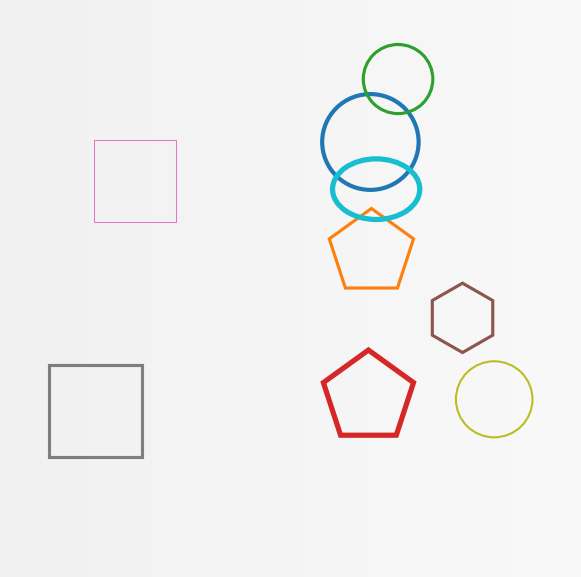[{"shape": "circle", "thickness": 2, "radius": 0.41, "center": [0.637, 0.753]}, {"shape": "pentagon", "thickness": 1.5, "radius": 0.38, "center": [0.639, 0.562]}, {"shape": "circle", "thickness": 1.5, "radius": 0.3, "center": [0.685, 0.862]}, {"shape": "pentagon", "thickness": 2.5, "radius": 0.41, "center": [0.634, 0.311]}, {"shape": "hexagon", "thickness": 1.5, "radius": 0.3, "center": [0.796, 0.449]}, {"shape": "square", "thickness": 0.5, "radius": 0.36, "center": [0.232, 0.685]}, {"shape": "square", "thickness": 1.5, "radius": 0.4, "center": [0.164, 0.287]}, {"shape": "circle", "thickness": 1, "radius": 0.33, "center": [0.85, 0.308]}, {"shape": "oval", "thickness": 2.5, "radius": 0.37, "center": [0.647, 0.672]}]